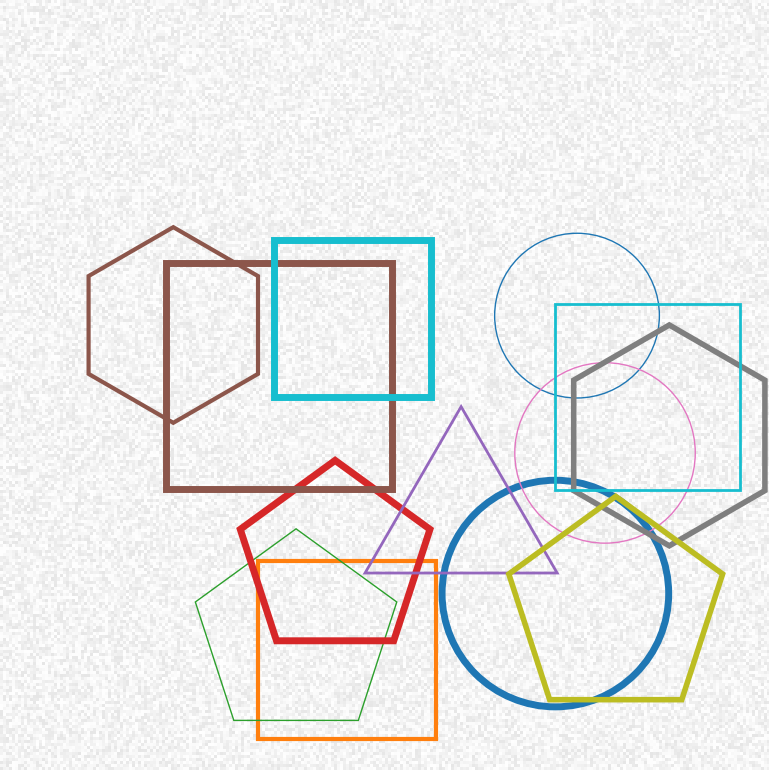[{"shape": "circle", "thickness": 0.5, "radius": 0.53, "center": [0.749, 0.59]}, {"shape": "circle", "thickness": 2.5, "radius": 0.74, "center": [0.721, 0.229]}, {"shape": "square", "thickness": 1.5, "radius": 0.58, "center": [0.45, 0.156]}, {"shape": "pentagon", "thickness": 0.5, "radius": 0.69, "center": [0.384, 0.176]}, {"shape": "pentagon", "thickness": 2.5, "radius": 0.65, "center": [0.435, 0.273]}, {"shape": "triangle", "thickness": 1, "radius": 0.72, "center": [0.599, 0.328]}, {"shape": "hexagon", "thickness": 1.5, "radius": 0.64, "center": [0.225, 0.578]}, {"shape": "square", "thickness": 2.5, "radius": 0.73, "center": [0.363, 0.512]}, {"shape": "circle", "thickness": 0.5, "radius": 0.59, "center": [0.786, 0.412]}, {"shape": "hexagon", "thickness": 2, "radius": 0.72, "center": [0.869, 0.435]}, {"shape": "pentagon", "thickness": 2, "radius": 0.73, "center": [0.8, 0.209]}, {"shape": "square", "thickness": 1, "radius": 0.6, "center": [0.841, 0.484]}, {"shape": "square", "thickness": 2.5, "radius": 0.51, "center": [0.457, 0.586]}]